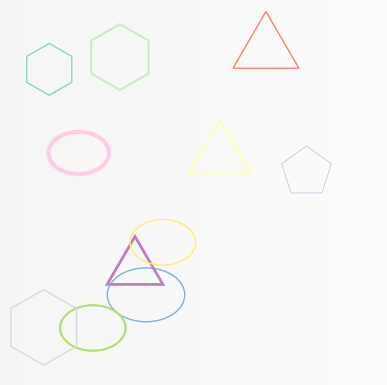[{"shape": "hexagon", "thickness": 1, "radius": 0.34, "center": [0.127, 0.82]}, {"shape": "triangle", "thickness": 1.5, "radius": 0.46, "center": [0.567, 0.597]}, {"shape": "pentagon", "thickness": 0.5, "radius": 0.34, "center": [0.791, 0.554]}, {"shape": "triangle", "thickness": 1, "radius": 0.49, "center": [0.686, 0.872]}, {"shape": "oval", "thickness": 1, "radius": 0.5, "center": [0.377, 0.234]}, {"shape": "oval", "thickness": 1.5, "radius": 0.42, "center": [0.24, 0.148]}, {"shape": "oval", "thickness": 3, "radius": 0.39, "center": [0.203, 0.603]}, {"shape": "hexagon", "thickness": 1, "radius": 0.49, "center": [0.113, 0.15]}, {"shape": "triangle", "thickness": 2, "radius": 0.42, "center": [0.348, 0.303]}, {"shape": "hexagon", "thickness": 1.5, "radius": 0.43, "center": [0.309, 0.852]}, {"shape": "oval", "thickness": 1, "radius": 0.42, "center": [0.42, 0.371]}]